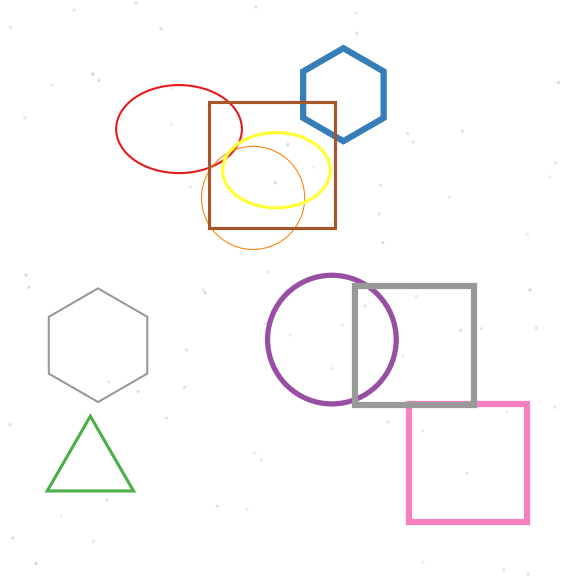[{"shape": "oval", "thickness": 1, "radius": 0.54, "center": [0.31, 0.776]}, {"shape": "hexagon", "thickness": 3, "radius": 0.4, "center": [0.595, 0.835]}, {"shape": "triangle", "thickness": 1.5, "radius": 0.43, "center": [0.156, 0.192]}, {"shape": "circle", "thickness": 2.5, "radius": 0.56, "center": [0.575, 0.411]}, {"shape": "circle", "thickness": 0.5, "radius": 0.45, "center": [0.438, 0.656]}, {"shape": "oval", "thickness": 1.5, "radius": 0.47, "center": [0.479, 0.704]}, {"shape": "square", "thickness": 1.5, "radius": 0.55, "center": [0.472, 0.714]}, {"shape": "square", "thickness": 3, "radius": 0.51, "center": [0.811, 0.197]}, {"shape": "hexagon", "thickness": 1, "radius": 0.49, "center": [0.17, 0.401]}, {"shape": "square", "thickness": 3, "radius": 0.51, "center": [0.718, 0.401]}]